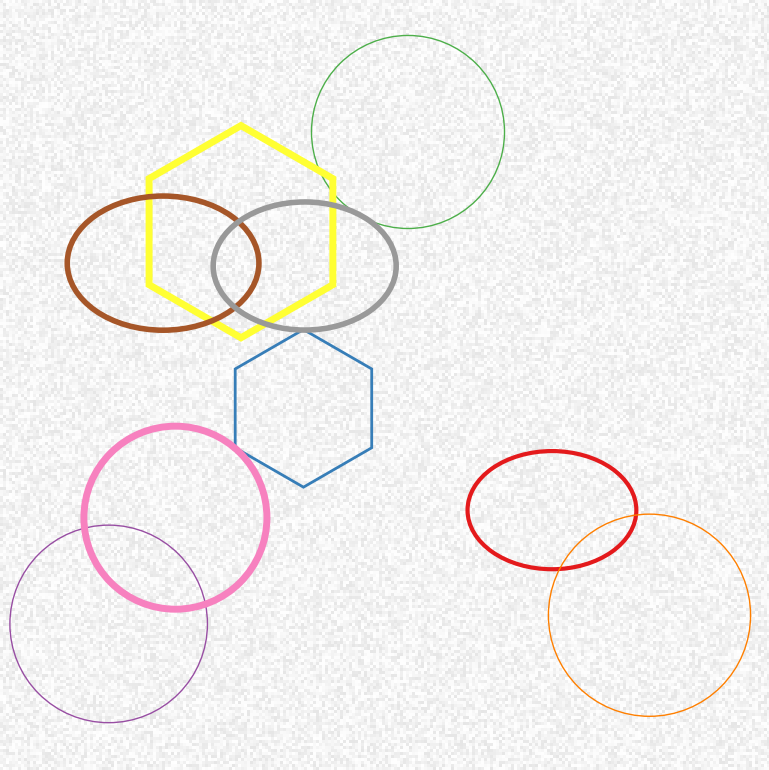[{"shape": "oval", "thickness": 1.5, "radius": 0.55, "center": [0.717, 0.337]}, {"shape": "hexagon", "thickness": 1, "radius": 0.51, "center": [0.394, 0.47]}, {"shape": "circle", "thickness": 0.5, "radius": 0.63, "center": [0.53, 0.829]}, {"shape": "circle", "thickness": 0.5, "radius": 0.64, "center": [0.141, 0.19]}, {"shape": "circle", "thickness": 0.5, "radius": 0.66, "center": [0.843, 0.201]}, {"shape": "hexagon", "thickness": 2.5, "radius": 0.69, "center": [0.313, 0.699]}, {"shape": "oval", "thickness": 2, "radius": 0.62, "center": [0.212, 0.658]}, {"shape": "circle", "thickness": 2.5, "radius": 0.59, "center": [0.228, 0.328]}, {"shape": "oval", "thickness": 2, "radius": 0.59, "center": [0.396, 0.655]}]